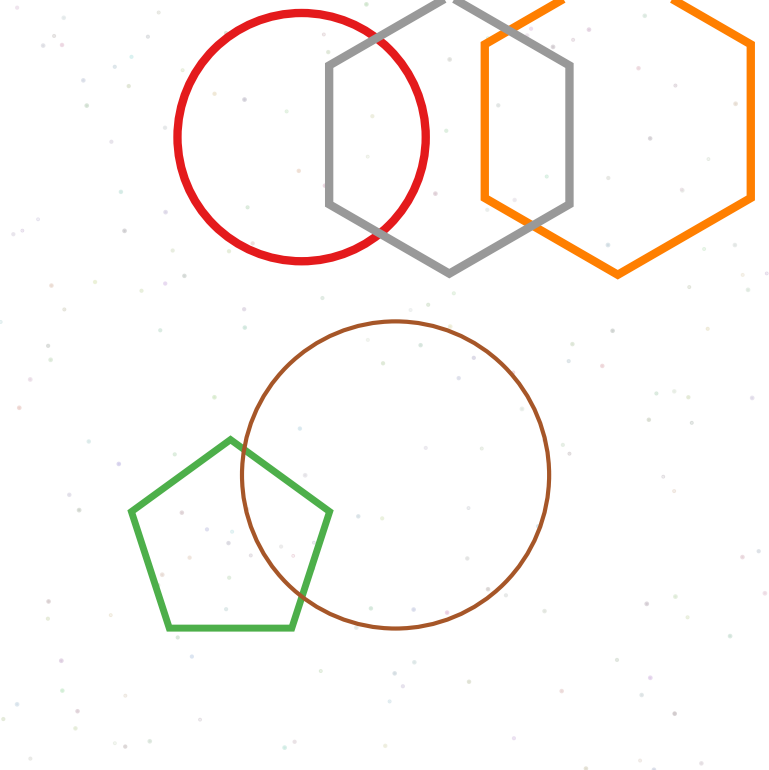[{"shape": "circle", "thickness": 3, "radius": 0.81, "center": [0.392, 0.822]}, {"shape": "pentagon", "thickness": 2.5, "radius": 0.68, "center": [0.299, 0.294]}, {"shape": "hexagon", "thickness": 3, "radius": 1.0, "center": [0.802, 0.843]}, {"shape": "circle", "thickness": 1.5, "radius": 1.0, "center": [0.514, 0.383]}, {"shape": "hexagon", "thickness": 3, "radius": 0.9, "center": [0.584, 0.825]}]